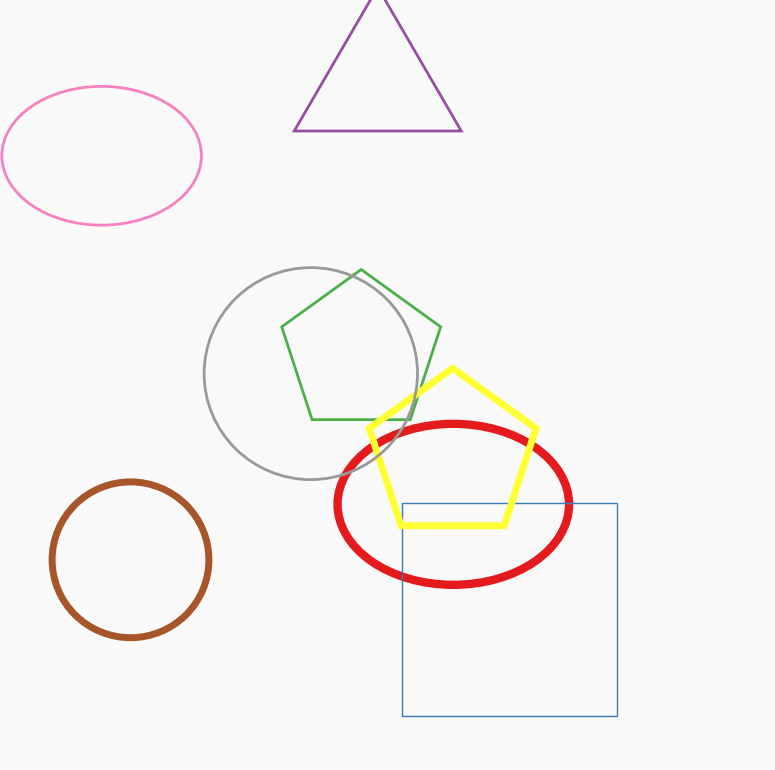[{"shape": "oval", "thickness": 3, "radius": 0.75, "center": [0.585, 0.345]}, {"shape": "square", "thickness": 0.5, "radius": 0.69, "center": [0.657, 0.208]}, {"shape": "pentagon", "thickness": 1, "radius": 0.54, "center": [0.466, 0.542]}, {"shape": "triangle", "thickness": 1, "radius": 0.62, "center": [0.487, 0.892]}, {"shape": "pentagon", "thickness": 2.5, "radius": 0.57, "center": [0.584, 0.409]}, {"shape": "circle", "thickness": 2.5, "radius": 0.51, "center": [0.168, 0.273]}, {"shape": "oval", "thickness": 1, "radius": 0.64, "center": [0.131, 0.798]}, {"shape": "circle", "thickness": 1, "radius": 0.69, "center": [0.401, 0.515]}]